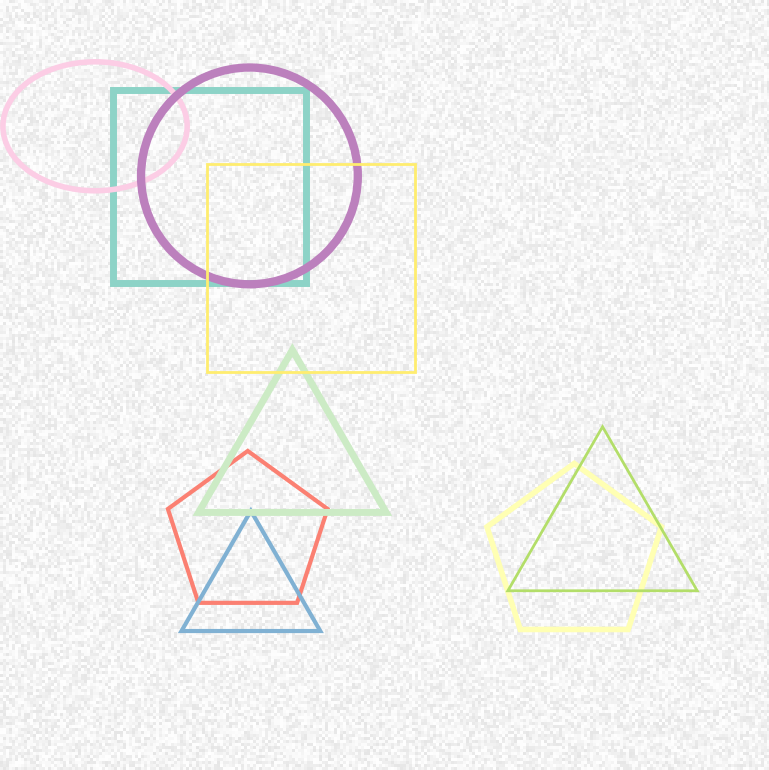[{"shape": "square", "thickness": 2.5, "radius": 0.63, "center": [0.273, 0.758]}, {"shape": "pentagon", "thickness": 2, "radius": 0.6, "center": [0.746, 0.279]}, {"shape": "pentagon", "thickness": 1.5, "radius": 0.55, "center": [0.322, 0.305]}, {"shape": "triangle", "thickness": 1.5, "radius": 0.52, "center": [0.326, 0.233]}, {"shape": "triangle", "thickness": 1, "radius": 0.71, "center": [0.783, 0.304]}, {"shape": "oval", "thickness": 2, "radius": 0.6, "center": [0.123, 0.836]}, {"shape": "circle", "thickness": 3, "radius": 0.7, "center": [0.324, 0.772]}, {"shape": "triangle", "thickness": 2.5, "radius": 0.7, "center": [0.38, 0.405]}, {"shape": "square", "thickness": 1, "radius": 0.68, "center": [0.403, 0.652]}]